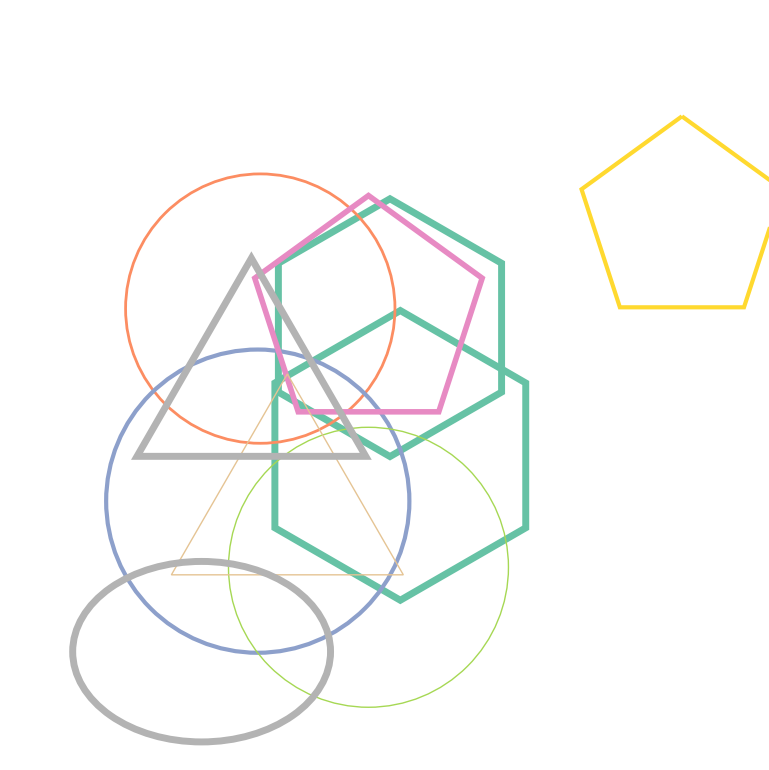[{"shape": "hexagon", "thickness": 2.5, "radius": 0.94, "center": [0.52, 0.409]}, {"shape": "hexagon", "thickness": 2.5, "radius": 0.84, "center": [0.506, 0.574]}, {"shape": "circle", "thickness": 1, "radius": 0.87, "center": [0.338, 0.599]}, {"shape": "circle", "thickness": 1.5, "radius": 0.98, "center": [0.335, 0.349]}, {"shape": "pentagon", "thickness": 2, "radius": 0.78, "center": [0.479, 0.591]}, {"shape": "circle", "thickness": 0.5, "radius": 0.91, "center": [0.479, 0.263]}, {"shape": "pentagon", "thickness": 1.5, "radius": 0.69, "center": [0.886, 0.712]}, {"shape": "triangle", "thickness": 0.5, "radius": 0.87, "center": [0.373, 0.34]}, {"shape": "oval", "thickness": 2.5, "radius": 0.84, "center": [0.262, 0.154]}, {"shape": "triangle", "thickness": 2.5, "radius": 0.86, "center": [0.326, 0.493]}]